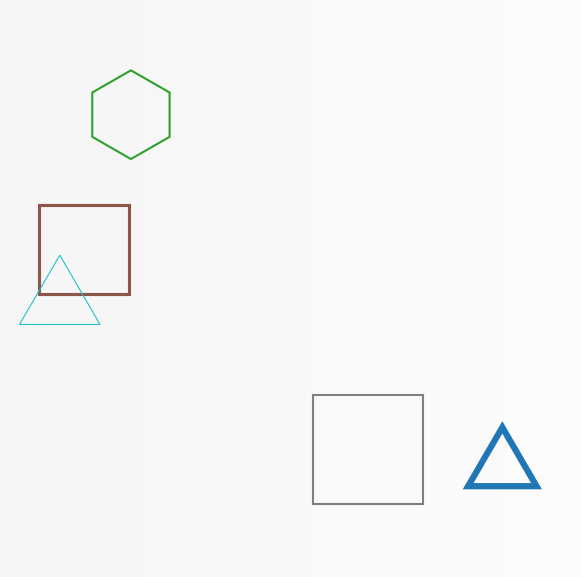[{"shape": "triangle", "thickness": 3, "radius": 0.34, "center": [0.864, 0.191]}, {"shape": "hexagon", "thickness": 1, "radius": 0.38, "center": [0.225, 0.801]}, {"shape": "square", "thickness": 1.5, "radius": 0.39, "center": [0.145, 0.567]}, {"shape": "square", "thickness": 1, "radius": 0.47, "center": [0.633, 0.221]}, {"shape": "triangle", "thickness": 0.5, "radius": 0.4, "center": [0.103, 0.477]}]